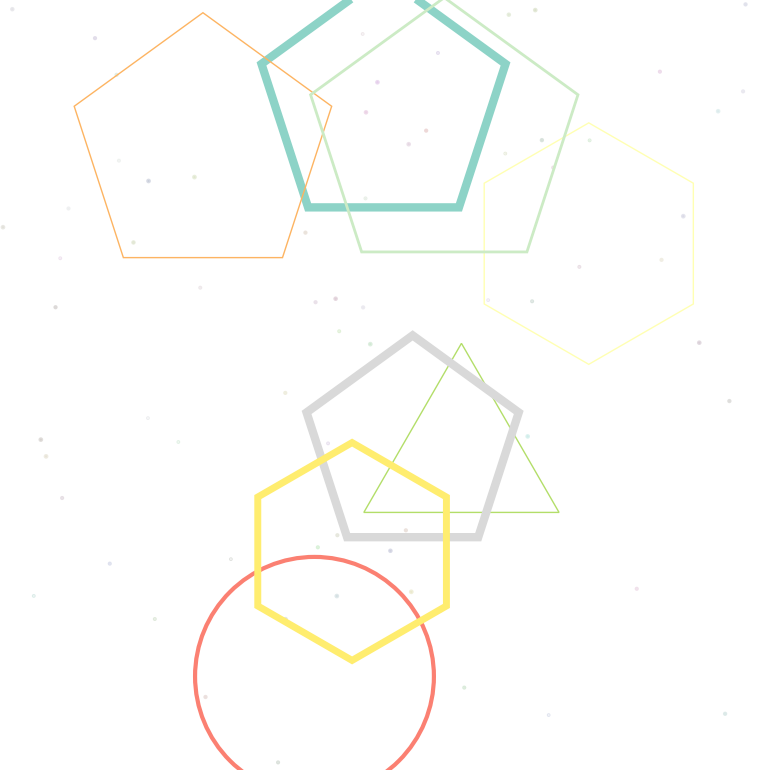[{"shape": "pentagon", "thickness": 3, "radius": 0.83, "center": [0.498, 0.865]}, {"shape": "hexagon", "thickness": 0.5, "radius": 0.78, "center": [0.765, 0.684]}, {"shape": "circle", "thickness": 1.5, "radius": 0.78, "center": [0.408, 0.122]}, {"shape": "pentagon", "thickness": 0.5, "radius": 0.88, "center": [0.264, 0.808]}, {"shape": "triangle", "thickness": 0.5, "radius": 0.73, "center": [0.599, 0.408]}, {"shape": "pentagon", "thickness": 3, "radius": 0.72, "center": [0.536, 0.42]}, {"shape": "pentagon", "thickness": 1, "radius": 0.91, "center": [0.577, 0.821]}, {"shape": "hexagon", "thickness": 2.5, "radius": 0.71, "center": [0.457, 0.284]}]